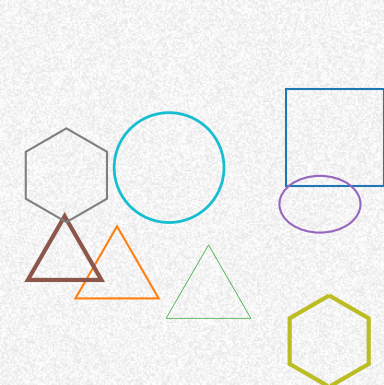[{"shape": "square", "thickness": 1.5, "radius": 0.63, "center": [0.871, 0.643]}, {"shape": "triangle", "thickness": 1.5, "radius": 0.62, "center": [0.304, 0.287]}, {"shape": "triangle", "thickness": 0.5, "radius": 0.64, "center": [0.542, 0.237]}, {"shape": "oval", "thickness": 1.5, "radius": 0.53, "center": [0.831, 0.47]}, {"shape": "triangle", "thickness": 3, "radius": 0.55, "center": [0.168, 0.328]}, {"shape": "hexagon", "thickness": 1.5, "radius": 0.61, "center": [0.172, 0.545]}, {"shape": "hexagon", "thickness": 3, "radius": 0.59, "center": [0.855, 0.114]}, {"shape": "circle", "thickness": 2, "radius": 0.71, "center": [0.439, 0.565]}]